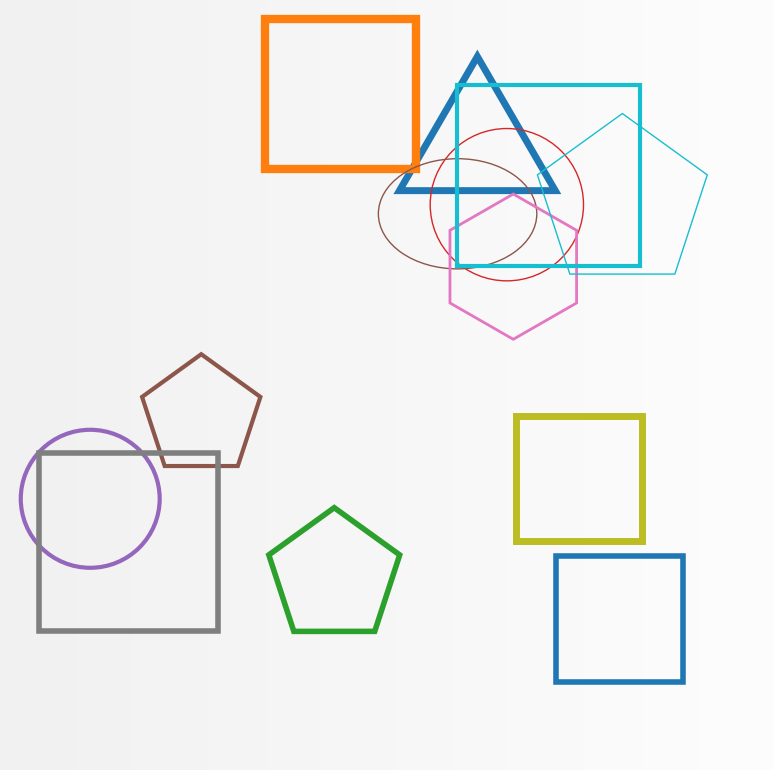[{"shape": "triangle", "thickness": 2.5, "radius": 0.58, "center": [0.616, 0.81]}, {"shape": "square", "thickness": 2, "radius": 0.41, "center": [0.799, 0.196]}, {"shape": "square", "thickness": 3, "radius": 0.49, "center": [0.439, 0.878]}, {"shape": "pentagon", "thickness": 2, "radius": 0.44, "center": [0.431, 0.252]}, {"shape": "circle", "thickness": 0.5, "radius": 0.49, "center": [0.654, 0.734]}, {"shape": "circle", "thickness": 1.5, "radius": 0.45, "center": [0.116, 0.352]}, {"shape": "oval", "thickness": 0.5, "radius": 0.51, "center": [0.59, 0.722]}, {"shape": "pentagon", "thickness": 1.5, "radius": 0.4, "center": [0.26, 0.46]}, {"shape": "hexagon", "thickness": 1, "radius": 0.47, "center": [0.662, 0.654]}, {"shape": "square", "thickness": 2, "radius": 0.58, "center": [0.166, 0.296]}, {"shape": "square", "thickness": 2.5, "radius": 0.41, "center": [0.747, 0.379]}, {"shape": "pentagon", "thickness": 0.5, "radius": 0.58, "center": [0.803, 0.737]}, {"shape": "square", "thickness": 1.5, "radius": 0.59, "center": [0.708, 0.772]}]